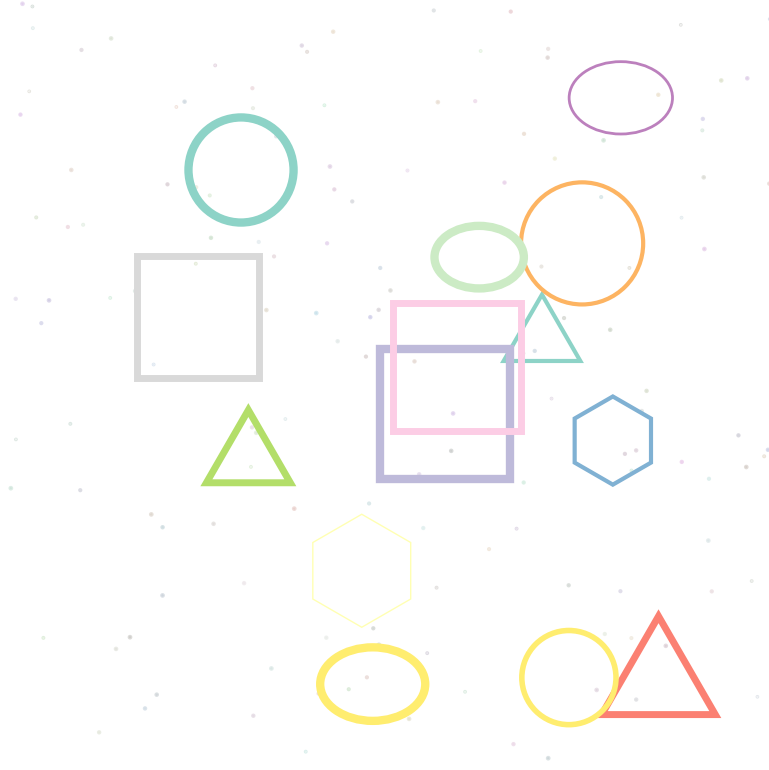[{"shape": "circle", "thickness": 3, "radius": 0.34, "center": [0.313, 0.779]}, {"shape": "triangle", "thickness": 1.5, "radius": 0.29, "center": [0.704, 0.56]}, {"shape": "hexagon", "thickness": 0.5, "radius": 0.37, "center": [0.47, 0.259]}, {"shape": "square", "thickness": 3, "radius": 0.42, "center": [0.578, 0.462]}, {"shape": "triangle", "thickness": 2.5, "radius": 0.43, "center": [0.855, 0.115]}, {"shape": "hexagon", "thickness": 1.5, "radius": 0.29, "center": [0.796, 0.428]}, {"shape": "circle", "thickness": 1.5, "radius": 0.4, "center": [0.756, 0.684]}, {"shape": "triangle", "thickness": 2.5, "radius": 0.31, "center": [0.323, 0.404]}, {"shape": "square", "thickness": 2.5, "radius": 0.42, "center": [0.593, 0.523]}, {"shape": "square", "thickness": 2.5, "radius": 0.4, "center": [0.258, 0.589]}, {"shape": "oval", "thickness": 1, "radius": 0.34, "center": [0.806, 0.873]}, {"shape": "oval", "thickness": 3, "radius": 0.29, "center": [0.622, 0.666]}, {"shape": "oval", "thickness": 3, "radius": 0.34, "center": [0.484, 0.112]}, {"shape": "circle", "thickness": 2, "radius": 0.31, "center": [0.739, 0.12]}]